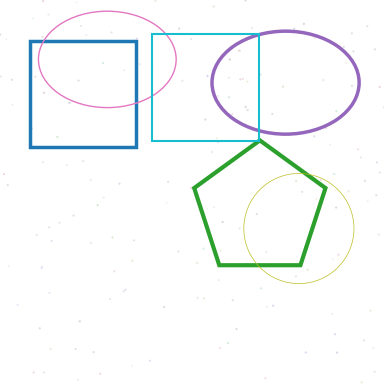[{"shape": "square", "thickness": 2.5, "radius": 0.69, "center": [0.216, 0.757]}, {"shape": "pentagon", "thickness": 3, "radius": 0.9, "center": [0.675, 0.456]}, {"shape": "oval", "thickness": 2.5, "radius": 0.96, "center": [0.742, 0.785]}, {"shape": "oval", "thickness": 1, "radius": 0.89, "center": [0.279, 0.846]}, {"shape": "circle", "thickness": 0.5, "radius": 0.72, "center": [0.776, 0.406]}, {"shape": "square", "thickness": 1.5, "radius": 0.7, "center": [0.534, 0.772]}]